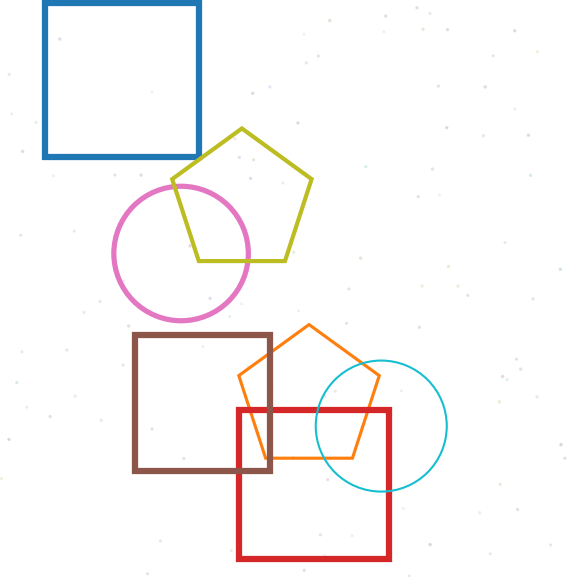[{"shape": "square", "thickness": 3, "radius": 0.67, "center": [0.212, 0.861]}, {"shape": "pentagon", "thickness": 1.5, "radius": 0.64, "center": [0.535, 0.309]}, {"shape": "square", "thickness": 3, "radius": 0.65, "center": [0.544, 0.16]}, {"shape": "square", "thickness": 3, "radius": 0.59, "center": [0.351, 0.302]}, {"shape": "circle", "thickness": 2.5, "radius": 0.58, "center": [0.314, 0.56]}, {"shape": "pentagon", "thickness": 2, "radius": 0.63, "center": [0.419, 0.65]}, {"shape": "circle", "thickness": 1, "radius": 0.57, "center": [0.66, 0.261]}]